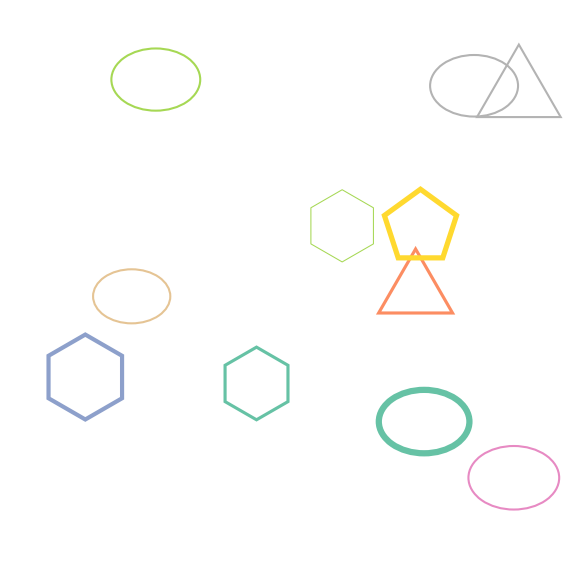[{"shape": "oval", "thickness": 3, "radius": 0.39, "center": [0.734, 0.269]}, {"shape": "hexagon", "thickness": 1.5, "radius": 0.31, "center": [0.444, 0.335]}, {"shape": "triangle", "thickness": 1.5, "radius": 0.37, "center": [0.72, 0.494]}, {"shape": "hexagon", "thickness": 2, "radius": 0.37, "center": [0.148, 0.346]}, {"shape": "oval", "thickness": 1, "radius": 0.39, "center": [0.89, 0.172]}, {"shape": "hexagon", "thickness": 0.5, "radius": 0.31, "center": [0.592, 0.608]}, {"shape": "oval", "thickness": 1, "radius": 0.38, "center": [0.27, 0.861]}, {"shape": "pentagon", "thickness": 2.5, "radius": 0.33, "center": [0.728, 0.606]}, {"shape": "oval", "thickness": 1, "radius": 0.33, "center": [0.228, 0.486]}, {"shape": "triangle", "thickness": 1, "radius": 0.42, "center": [0.898, 0.838]}, {"shape": "oval", "thickness": 1, "radius": 0.38, "center": [0.821, 0.851]}]